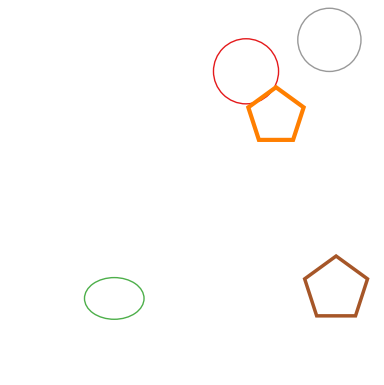[{"shape": "circle", "thickness": 1, "radius": 0.42, "center": [0.639, 0.815]}, {"shape": "oval", "thickness": 1, "radius": 0.39, "center": [0.297, 0.225]}, {"shape": "pentagon", "thickness": 3, "radius": 0.38, "center": [0.717, 0.698]}, {"shape": "pentagon", "thickness": 2.5, "radius": 0.43, "center": [0.873, 0.249]}, {"shape": "circle", "thickness": 1, "radius": 0.41, "center": [0.856, 0.896]}]